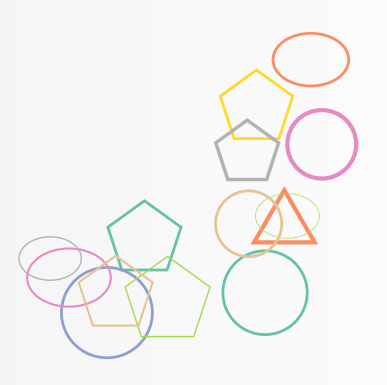[{"shape": "circle", "thickness": 2, "radius": 0.54, "center": [0.684, 0.24]}, {"shape": "pentagon", "thickness": 2, "radius": 0.5, "center": [0.373, 0.379]}, {"shape": "oval", "thickness": 2, "radius": 0.49, "center": [0.802, 0.845]}, {"shape": "triangle", "thickness": 3, "radius": 0.45, "center": [0.734, 0.416]}, {"shape": "circle", "thickness": 2, "radius": 0.59, "center": [0.276, 0.188]}, {"shape": "oval", "thickness": 1.5, "radius": 0.54, "center": [0.178, 0.279]}, {"shape": "circle", "thickness": 3, "radius": 0.44, "center": [0.83, 0.625]}, {"shape": "oval", "thickness": 0.5, "radius": 0.41, "center": [0.742, 0.439]}, {"shape": "pentagon", "thickness": 1, "radius": 0.58, "center": [0.432, 0.219]}, {"shape": "pentagon", "thickness": 2, "radius": 0.49, "center": [0.662, 0.72]}, {"shape": "circle", "thickness": 2, "radius": 0.43, "center": [0.642, 0.419]}, {"shape": "pentagon", "thickness": 1.5, "radius": 0.5, "center": [0.299, 0.235]}, {"shape": "pentagon", "thickness": 2.5, "radius": 0.43, "center": [0.638, 0.603]}, {"shape": "oval", "thickness": 1, "radius": 0.4, "center": [0.129, 0.328]}]